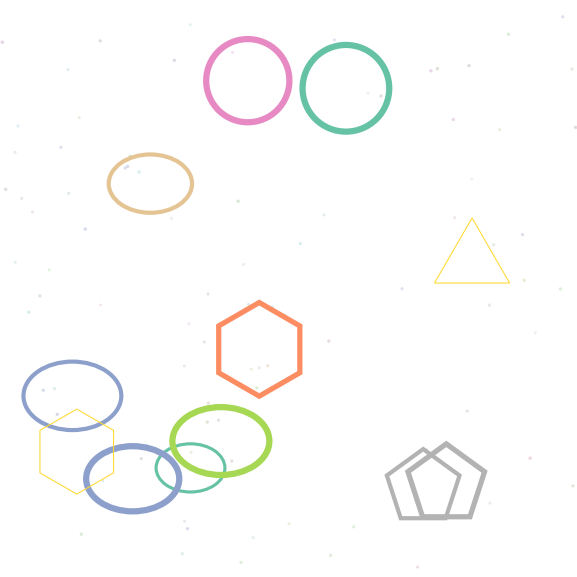[{"shape": "circle", "thickness": 3, "radius": 0.38, "center": [0.599, 0.846]}, {"shape": "oval", "thickness": 1.5, "radius": 0.3, "center": [0.33, 0.189]}, {"shape": "hexagon", "thickness": 2.5, "radius": 0.41, "center": [0.449, 0.394]}, {"shape": "oval", "thickness": 3, "radius": 0.4, "center": [0.23, 0.17]}, {"shape": "oval", "thickness": 2, "radius": 0.42, "center": [0.125, 0.314]}, {"shape": "circle", "thickness": 3, "radius": 0.36, "center": [0.429, 0.859]}, {"shape": "oval", "thickness": 3, "radius": 0.42, "center": [0.382, 0.235]}, {"shape": "hexagon", "thickness": 0.5, "radius": 0.37, "center": [0.133, 0.217]}, {"shape": "triangle", "thickness": 0.5, "radius": 0.38, "center": [0.817, 0.547]}, {"shape": "oval", "thickness": 2, "radius": 0.36, "center": [0.26, 0.681]}, {"shape": "pentagon", "thickness": 2, "radius": 0.33, "center": [0.733, 0.155]}, {"shape": "pentagon", "thickness": 2.5, "radius": 0.35, "center": [0.773, 0.161]}]